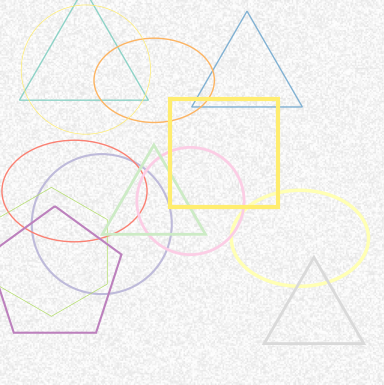[{"shape": "triangle", "thickness": 1, "radius": 0.97, "center": [0.218, 0.837]}, {"shape": "oval", "thickness": 2.5, "radius": 0.89, "center": [0.779, 0.381]}, {"shape": "circle", "thickness": 1.5, "radius": 0.91, "center": [0.264, 0.418]}, {"shape": "oval", "thickness": 1, "radius": 0.94, "center": [0.193, 0.504]}, {"shape": "triangle", "thickness": 1, "radius": 0.83, "center": [0.642, 0.805]}, {"shape": "oval", "thickness": 1, "radius": 0.78, "center": [0.401, 0.791]}, {"shape": "hexagon", "thickness": 0.5, "radius": 0.84, "center": [0.134, 0.346]}, {"shape": "circle", "thickness": 2, "radius": 0.7, "center": [0.495, 0.478]}, {"shape": "triangle", "thickness": 2, "radius": 0.75, "center": [0.816, 0.182]}, {"shape": "pentagon", "thickness": 1.5, "radius": 0.91, "center": [0.143, 0.283]}, {"shape": "triangle", "thickness": 2, "radius": 0.77, "center": [0.4, 0.469]}, {"shape": "square", "thickness": 3, "radius": 0.7, "center": [0.582, 0.603]}, {"shape": "circle", "thickness": 0.5, "radius": 0.84, "center": [0.223, 0.819]}]